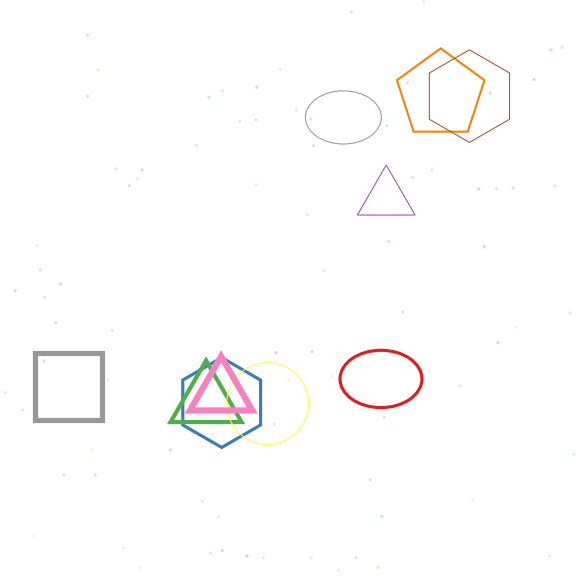[{"shape": "oval", "thickness": 1.5, "radius": 0.35, "center": [0.66, 0.343]}, {"shape": "hexagon", "thickness": 1.5, "radius": 0.39, "center": [0.384, 0.302]}, {"shape": "triangle", "thickness": 2, "radius": 0.36, "center": [0.357, 0.304]}, {"shape": "triangle", "thickness": 0.5, "radius": 0.29, "center": [0.669, 0.656]}, {"shape": "pentagon", "thickness": 1, "radius": 0.4, "center": [0.763, 0.836]}, {"shape": "circle", "thickness": 0.5, "radius": 0.35, "center": [0.463, 0.3]}, {"shape": "hexagon", "thickness": 0.5, "radius": 0.4, "center": [0.813, 0.833]}, {"shape": "triangle", "thickness": 3, "radius": 0.31, "center": [0.383, 0.32]}, {"shape": "oval", "thickness": 0.5, "radius": 0.33, "center": [0.595, 0.796]}, {"shape": "square", "thickness": 2.5, "radius": 0.29, "center": [0.119, 0.33]}]